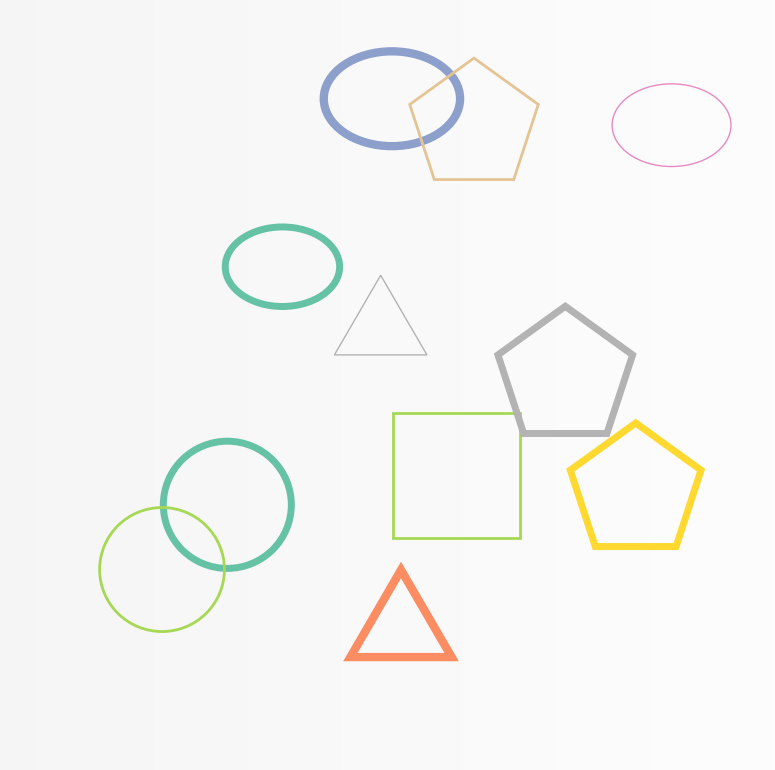[{"shape": "circle", "thickness": 2.5, "radius": 0.41, "center": [0.293, 0.344]}, {"shape": "oval", "thickness": 2.5, "radius": 0.37, "center": [0.364, 0.654]}, {"shape": "triangle", "thickness": 3, "radius": 0.38, "center": [0.517, 0.184]}, {"shape": "oval", "thickness": 3, "radius": 0.44, "center": [0.506, 0.872]}, {"shape": "oval", "thickness": 0.5, "radius": 0.38, "center": [0.866, 0.837]}, {"shape": "circle", "thickness": 1, "radius": 0.4, "center": [0.209, 0.26]}, {"shape": "square", "thickness": 1, "radius": 0.41, "center": [0.589, 0.382]}, {"shape": "pentagon", "thickness": 2.5, "radius": 0.44, "center": [0.82, 0.362]}, {"shape": "pentagon", "thickness": 1, "radius": 0.44, "center": [0.612, 0.837]}, {"shape": "pentagon", "thickness": 2.5, "radius": 0.46, "center": [0.729, 0.511]}, {"shape": "triangle", "thickness": 0.5, "radius": 0.34, "center": [0.491, 0.574]}]